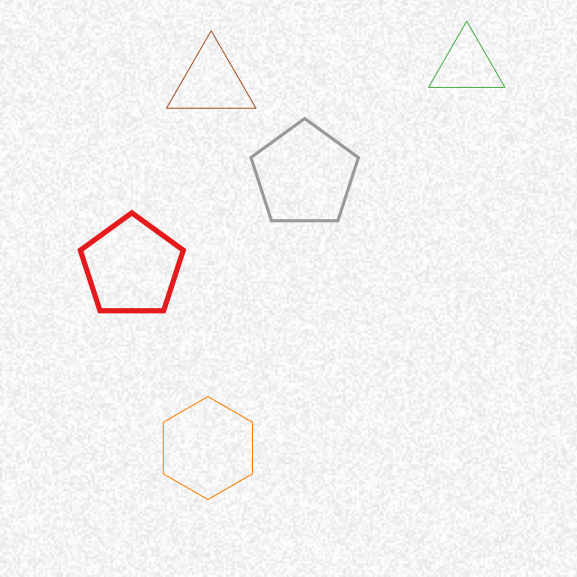[{"shape": "pentagon", "thickness": 2.5, "radius": 0.47, "center": [0.228, 0.537]}, {"shape": "triangle", "thickness": 0.5, "radius": 0.38, "center": [0.808, 0.886]}, {"shape": "hexagon", "thickness": 0.5, "radius": 0.45, "center": [0.36, 0.223]}, {"shape": "triangle", "thickness": 0.5, "radius": 0.45, "center": [0.366, 0.856]}, {"shape": "pentagon", "thickness": 1.5, "radius": 0.49, "center": [0.528, 0.696]}]